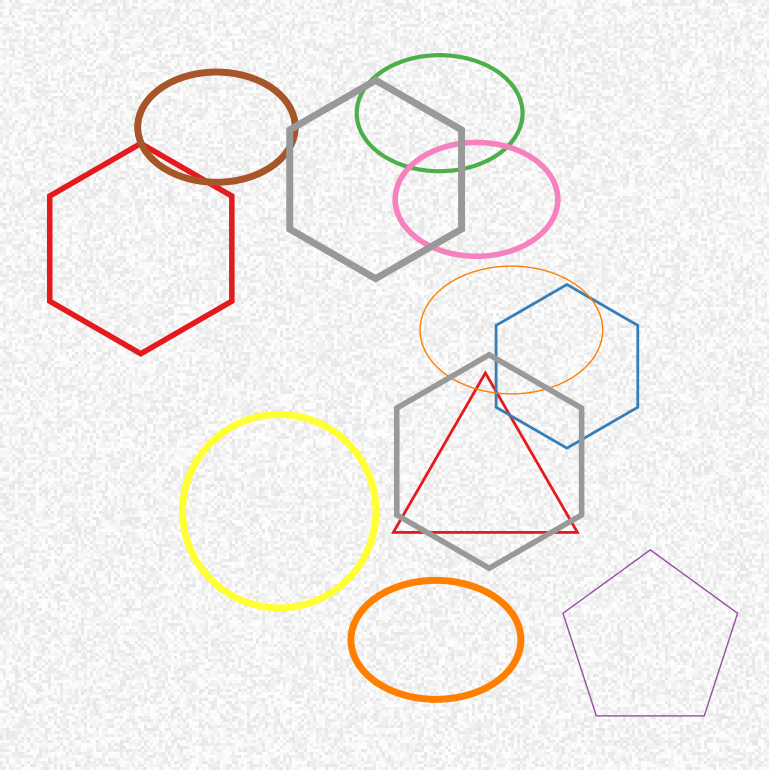[{"shape": "triangle", "thickness": 1, "radius": 0.69, "center": [0.63, 0.378]}, {"shape": "hexagon", "thickness": 2, "radius": 0.68, "center": [0.183, 0.677]}, {"shape": "hexagon", "thickness": 1, "radius": 0.53, "center": [0.736, 0.524]}, {"shape": "oval", "thickness": 1.5, "radius": 0.54, "center": [0.571, 0.853]}, {"shape": "pentagon", "thickness": 0.5, "radius": 0.6, "center": [0.845, 0.167]}, {"shape": "oval", "thickness": 2.5, "radius": 0.55, "center": [0.566, 0.169]}, {"shape": "oval", "thickness": 0.5, "radius": 0.59, "center": [0.664, 0.571]}, {"shape": "circle", "thickness": 2.5, "radius": 0.63, "center": [0.363, 0.336]}, {"shape": "oval", "thickness": 2.5, "radius": 0.51, "center": [0.281, 0.835]}, {"shape": "oval", "thickness": 2, "radius": 0.53, "center": [0.619, 0.741]}, {"shape": "hexagon", "thickness": 2.5, "radius": 0.64, "center": [0.488, 0.767]}, {"shape": "hexagon", "thickness": 2, "radius": 0.69, "center": [0.635, 0.401]}]